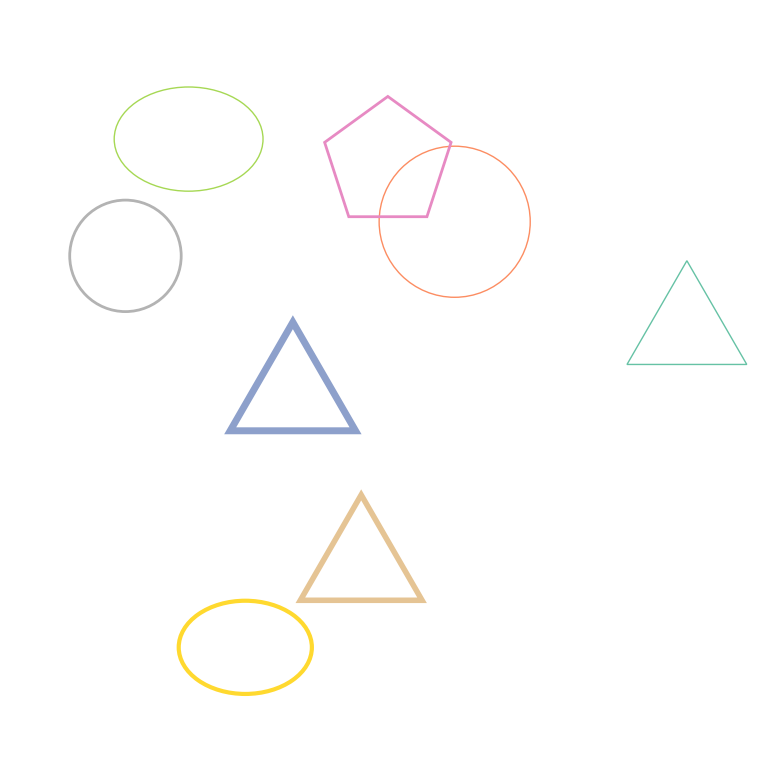[{"shape": "triangle", "thickness": 0.5, "radius": 0.45, "center": [0.892, 0.572]}, {"shape": "circle", "thickness": 0.5, "radius": 0.49, "center": [0.59, 0.712]}, {"shape": "triangle", "thickness": 2.5, "radius": 0.47, "center": [0.38, 0.488]}, {"shape": "pentagon", "thickness": 1, "radius": 0.43, "center": [0.504, 0.788]}, {"shape": "oval", "thickness": 0.5, "radius": 0.48, "center": [0.245, 0.819]}, {"shape": "oval", "thickness": 1.5, "radius": 0.43, "center": [0.319, 0.159]}, {"shape": "triangle", "thickness": 2, "radius": 0.46, "center": [0.469, 0.266]}, {"shape": "circle", "thickness": 1, "radius": 0.36, "center": [0.163, 0.668]}]